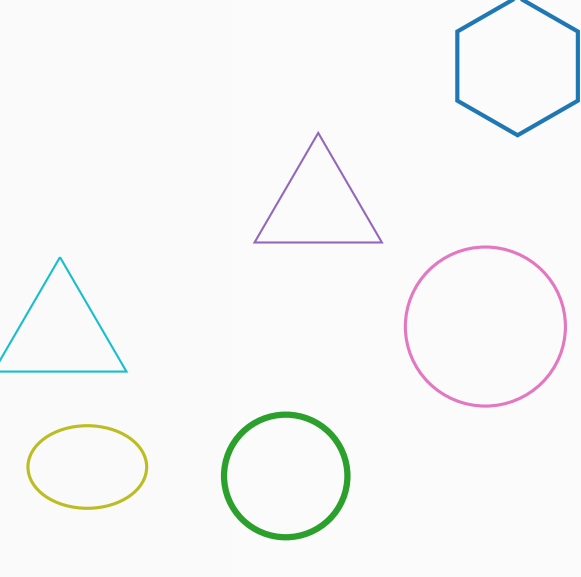[{"shape": "hexagon", "thickness": 2, "radius": 0.6, "center": [0.89, 0.885]}, {"shape": "circle", "thickness": 3, "radius": 0.53, "center": [0.492, 0.175]}, {"shape": "triangle", "thickness": 1, "radius": 0.63, "center": [0.547, 0.643]}, {"shape": "circle", "thickness": 1.5, "radius": 0.69, "center": [0.835, 0.434]}, {"shape": "oval", "thickness": 1.5, "radius": 0.51, "center": [0.15, 0.19]}, {"shape": "triangle", "thickness": 1, "radius": 0.66, "center": [0.103, 0.422]}]